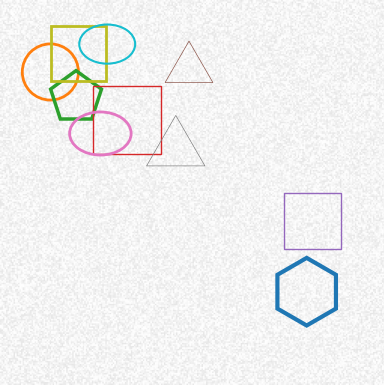[{"shape": "hexagon", "thickness": 3, "radius": 0.44, "center": [0.797, 0.242]}, {"shape": "circle", "thickness": 2, "radius": 0.36, "center": [0.131, 0.813]}, {"shape": "pentagon", "thickness": 2.5, "radius": 0.35, "center": [0.198, 0.747]}, {"shape": "square", "thickness": 1, "radius": 0.44, "center": [0.33, 0.689]}, {"shape": "square", "thickness": 1, "radius": 0.37, "center": [0.812, 0.425]}, {"shape": "triangle", "thickness": 0.5, "radius": 0.36, "center": [0.491, 0.821]}, {"shape": "oval", "thickness": 2, "radius": 0.4, "center": [0.261, 0.653]}, {"shape": "triangle", "thickness": 0.5, "radius": 0.44, "center": [0.457, 0.613]}, {"shape": "square", "thickness": 2, "radius": 0.36, "center": [0.205, 0.86]}, {"shape": "oval", "thickness": 1.5, "radius": 0.36, "center": [0.278, 0.885]}]